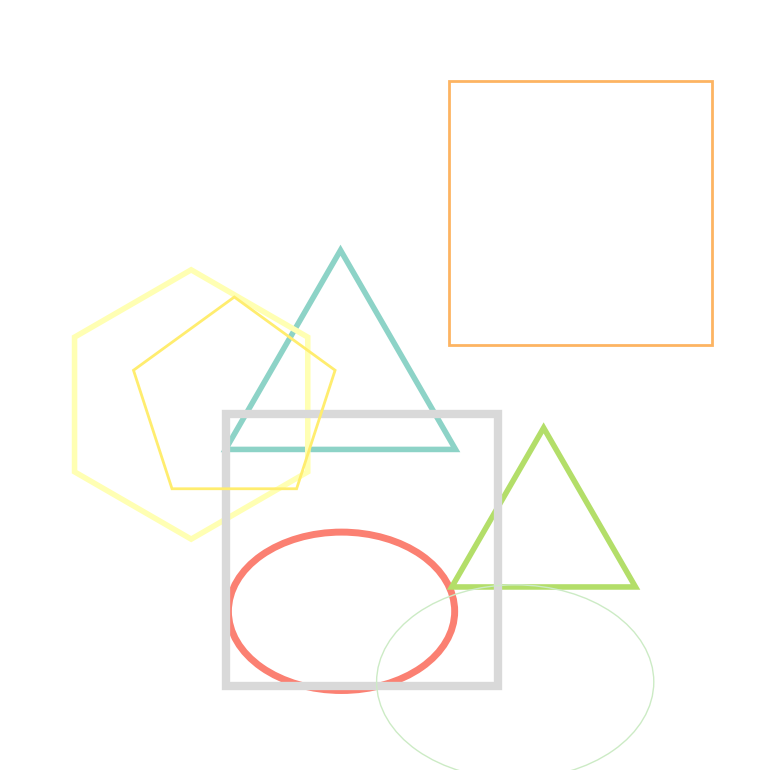[{"shape": "triangle", "thickness": 2, "radius": 0.86, "center": [0.442, 0.503]}, {"shape": "hexagon", "thickness": 2, "radius": 0.87, "center": [0.248, 0.475]}, {"shape": "oval", "thickness": 2.5, "radius": 0.73, "center": [0.444, 0.206]}, {"shape": "square", "thickness": 1, "radius": 0.85, "center": [0.754, 0.724]}, {"shape": "triangle", "thickness": 2, "radius": 0.69, "center": [0.706, 0.307]}, {"shape": "square", "thickness": 3, "radius": 0.88, "center": [0.47, 0.286]}, {"shape": "oval", "thickness": 0.5, "radius": 0.9, "center": [0.669, 0.114]}, {"shape": "pentagon", "thickness": 1, "radius": 0.69, "center": [0.304, 0.477]}]